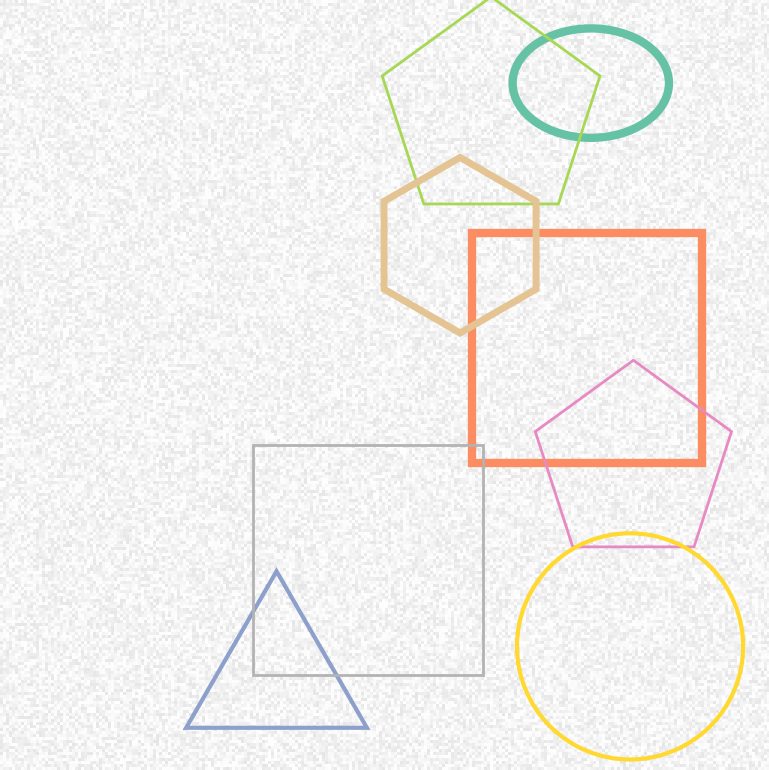[{"shape": "oval", "thickness": 3, "radius": 0.51, "center": [0.767, 0.892]}, {"shape": "square", "thickness": 3, "radius": 0.75, "center": [0.762, 0.548]}, {"shape": "triangle", "thickness": 1.5, "radius": 0.68, "center": [0.359, 0.123]}, {"shape": "pentagon", "thickness": 1, "radius": 0.67, "center": [0.823, 0.398]}, {"shape": "pentagon", "thickness": 1, "radius": 0.74, "center": [0.638, 0.855]}, {"shape": "circle", "thickness": 1.5, "radius": 0.73, "center": [0.818, 0.161]}, {"shape": "hexagon", "thickness": 2.5, "radius": 0.57, "center": [0.598, 0.682]}, {"shape": "square", "thickness": 1, "radius": 0.75, "center": [0.478, 0.273]}]